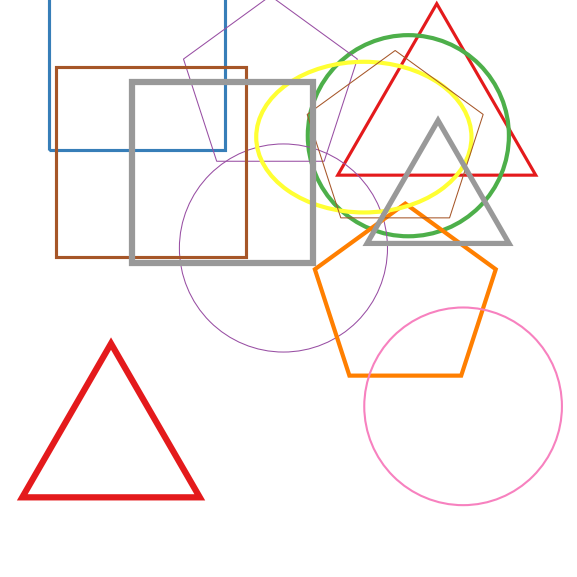[{"shape": "triangle", "thickness": 1.5, "radius": 0.99, "center": [0.756, 0.795]}, {"shape": "triangle", "thickness": 3, "radius": 0.89, "center": [0.192, 0.227]}, {"shape": "square", "thickness": 1.5, "radius": 0.76, "center": [0.238, 0.892]}, {"shape": "circle", "thickness": 2, "radius": 0.87, "center": [0.707, 0.764]}, {"shape": "circle", "thickness": 0.5, "radius": 0.9, "center": [0.491, 0.57]}, {"shape": "pentagon", "thickness": 0.5, "radius": 0.79, "center": [0.468, 0.848]}, {"shape": "pentagon", "thickness": 2, "radius": 0.82, "center": [0.702, 0.482]}, {"shape": "oval", "thickness": 2, "radius": 0.93, "center": [0.63, 0.762]}, {"shape": "square", "thickness": 1.5, "radius": 0.82, "center": [0.262, 0.718]}, {"shape": "pentagon", "thickness": 0.5, "radius": 0.8, "center": [0.684, 0.751]}, {"shape": "circle", "thickness": 1, "radius": 0.86, "center": [0.802, 0.296]}, {"shape": "triangle", "thickness": 2.5, "radius": 0.71, "center": [0.758, 0.649]}, {"shape": "square", "thickness": 3, "radius": 0.78, "center": [0.385, 0.7]}]